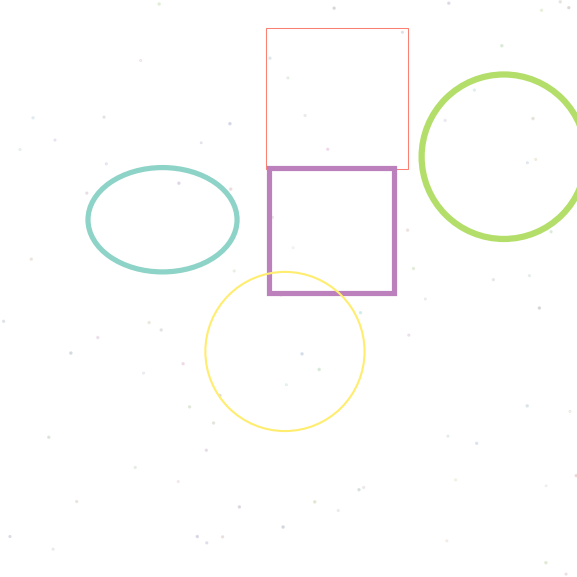[{"shape": "oval", "thickness": 2.5, "radius": 0.65, "center": [0.281, 0.619]}, {"shape": "square", "thickness": 0.5, "radius": 0.61, "center": [0.583, 0.828]}, {"shape": "circle", "thickness": 3, "radius": 0.71, "center": [0.873, 0.728]}, {"shape": "square", "thickness": 2.5, "radius": 0.54, "center": [0.574, 0.599]}, {"shape": "circle", "thickness": 1, "radius": 0.69, "center": [0.493, 0.391]}]